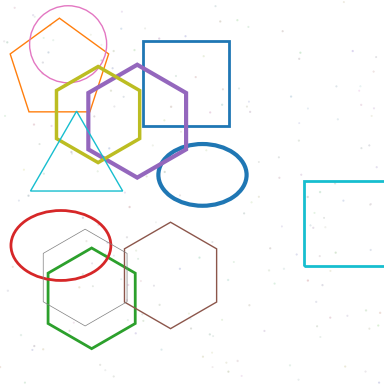[{"shape": "oval", "thickness": 3, "radius": 0.57, "center": [0.526, 0.546]}, {"shape": "square", "thickness": 2, "radius": 0.56, "center": [0.483, 0.783]}, {"shape": "pentagon", "thickness": 1, "radius": 0.67, "center": [0.154, 0.818]}, {"shape": "hexagon", "thickness": 2, "radius": 0.65, "center": [0.238, 0.225]}, {"shape": "oval", "thickness": 2, "radius": 0.65, "center": [0.158, 0.362]}, {"shape": "hexagon", "thickness": 3, "radius": 0.73, "center": [0.356, 0.685]}, {"shape": "hexagon", "thickness": 1, "radius": 0.69, "center": [0.443, 0.285]}, {"shape": "circle", "thickness": 1, "radius": 0.5, "center": [0.177, 0.885]}, {"shape": "hexagon", "thickness": 0.5, "radius": 0.63, "center": [0.221, 0.279]}, {"shape": "hexagon", "thickness": 2.5, "radius": 0.62, "center": [0.255, 0.702]}, {"shape": "triangle", "thickness": 1, "radius": 0.69, "center": [0.199, 0.573]}, {"shape": "square", "thickness": 2, "radius": 0.55, "center": [0.899, 0.421]}]